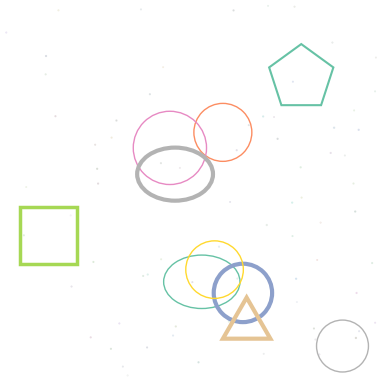[{"shape": "pentagon", "thickness": 1.5, "radius": 0.44, "center": [0.782, 0.798]}, {"shape": "oval", "thickness": 1, "radius": 0.5, "center": [0.524, 0.268]}, {"shape": "circle", "thickness": 1, "radius": 0.38, "center": [0.579, 0.656]}, {"shape": "circle", "thickness": 3, "radius": 0.38, "center": [0.631, 0.239]}, {"shape": "circle", "thickness": 1, "radius": 0.48, "center": [0.441, 0.616]}, {"shape": "square", "thickness": 2.5, "radius": 0.37, "center": [0.126, 0.388]}, {"shape": "circle", "thickness": 1, "radius": 0.37, "center": [0.557, 0.3]}, {"shape": "triangle", "thickness": 3, "radius": 0.36, "center": [0.641, 0.156]}, {"shape": "circle", "thickness": 1, "radius": 0.34, "center": [0.89, 0.101]}, {"shape": "oval", "thickness": 3, "radius": 0.49, "center": [0.455, 0.548]}]